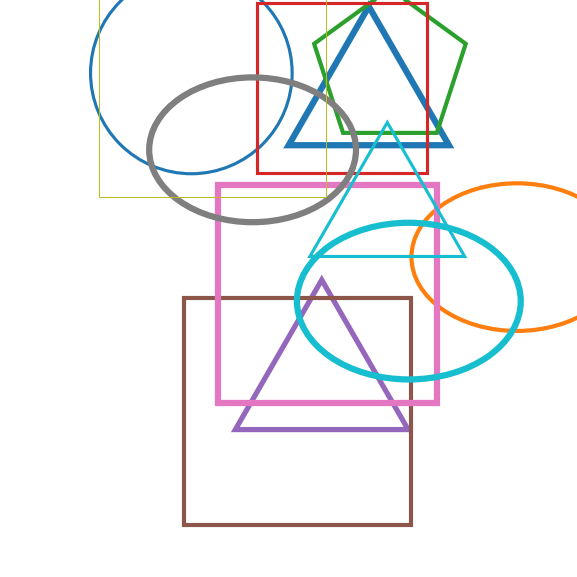[{"shape": "triangle", "thickness": 3, "radius": 0.8, "center": [0.639, 0.828]}, {"shape": "circle", "thickness": 1.5, "radius": 0.87, "center": [0.331, 0.873]}, {"shape": "oval", "thickness": 2, "radius": 0.91, "center": [0.895, 0.554]}, {"shape": "pentagon", "thickness": 2, "radius": 0.69, "center": [0.675, 0.881]}, {"shape": "square", "thickness": 1.5, "radius": 0.73, "center": [0.592, 0.846]}, {"shape": "triangle", "thickness": 2.5, "radius": 0.86, "center": [0.557, 0.342]}, {"shape": "square", "thickness": 2, "radius": 0.98, "center": [0.516, 0.286]}, {"shape": "square", "thickness": 3, "radius": 0.95, "center": [0.567, 0.49]}, {"shape": "oval", "thickness": 3, "radius": 0.9, "center": [0.437, 0.74]}, {"shape": "square", "thickness": 0.5, "radius": 0.98, "center": [0.368, 0.854]}, {"shape": "oval", "thickness": 3, "radius": 0.97, "center": [0.708, 0.478]}, {"shape": "triangle", "thickness": 1.5, "radius": 0.77, "center": [0.671, 0.632]}]